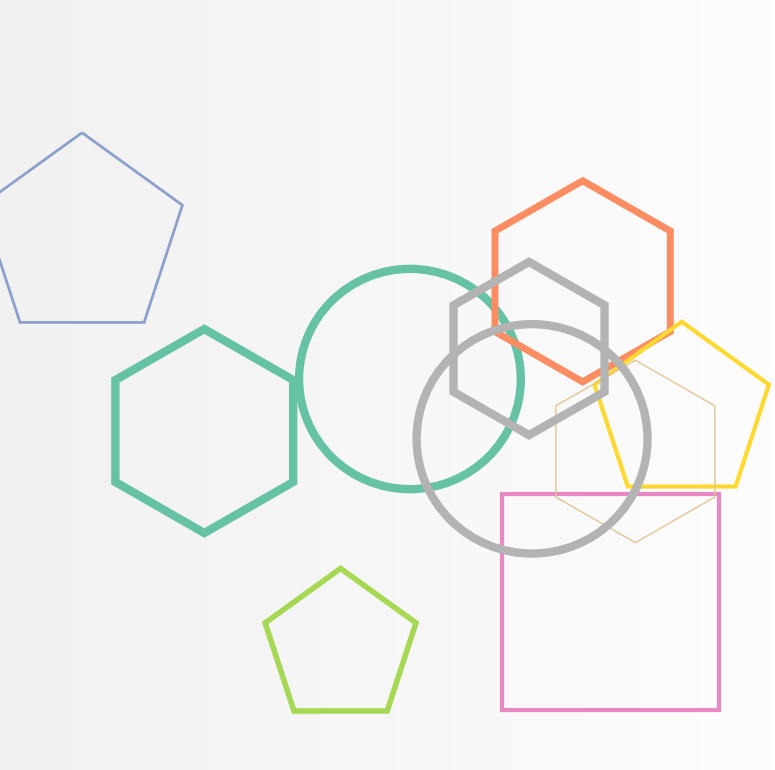[{"shape": "hexagon", "thickness": 3, "radius": 0.66, "center": [0.264, 0.44]}, {"shape": "circle", "thickness": 3, "radius": 0.72, "center": [0.529, 0.508]}, {"shape": "hexagon", "thickness": 2.5, "radius": 0.65, "center": [0.752, 0.635]}, {"shape": "pentagon", "thickness": 1, "radius": 0.68, "center": [0.106, 0.691]}, {"shape": "square", "thickness": 1.5, "radius": 0.7, "center": [0.787, 0.218]}, {"shape": "pentagon", "thickness": 2, "radius": 0.51, "center": [0.439, 0.159]}, {"shape": "pentagon", "thickness": 1.5, "radius": 0.59, "center": [0.88, 0.464]}, {"shape": "hexagon", "thickness": 0.5, "radius": 0.59, "center": [0.82, 0.414]}, {"shape": "circle", "thickness": 3, "radius": 0.74, "center": [0.687, 0.43]}, {"shape": "hexagon", "thickness": 3, "radius": 0.56, "center": [0.683, 0.547]}]